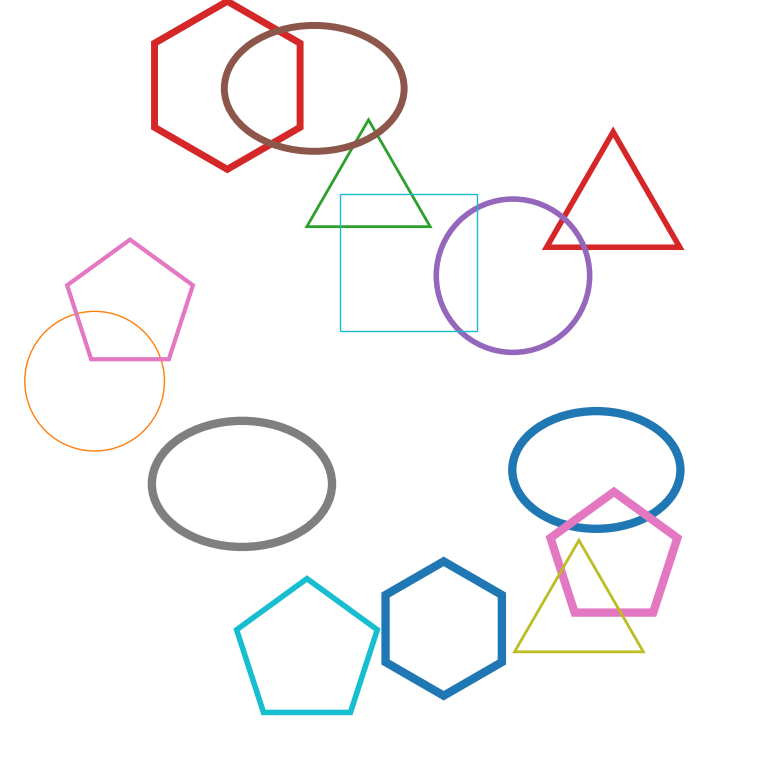[{"shape": "hexagon", "thickness": 3, "radius": 0.44, "center": [0.576, 0.184]}, {"shape": "oval", "thickness": 3, "radius": 0.55, "center": [0.775, 0.39]}, {"shape": "circle", "thickness": 0.5, "radius": 0.45, "center": [0.123, 0.505]}, {"shape": "triangle", "thickness": 1, "radius": 0.46, "center": [0.479, 0.752]}, {"shape": "hexagon", "thickness": 2.5, "radius": 0.55, "center": [0.295, 0.889]}, {"shape": "triangle", "thickness": 2, "radius": 0.5, "center": [0.796, 0.729]}, {"shape": "circle", "thickness": 2, "radius": 0.5, "center": [0.666, 0.642]}, {"shape": "oval", "thickness": 2.5, "radius": 0.58, "center": [0.408, 0.885]}, {"shape": "pentagon", "thickness": 3, "radius": 0.43, "center": [0.797, 0.275]}, {"shape": "pentagon", "thickness": 1.5, "radius": 0.43, "center": [0.169, 0.603]}, {"shape": "oval", "thickness": 3, "radius": 0.58, "center": [0.314, 0.372]}, {"shape": "triangle", "thickness": 1, "radius": 0.48, "center": [0.752, 0.202]}, {"shape": "pentagon", "thickness": 2, "radius": 0.48, "center": [0.399, 0.152]}, {"shape": "square", "thickness": 0.5, "radius": 0.45, "center": [0.531, 0.659]}]